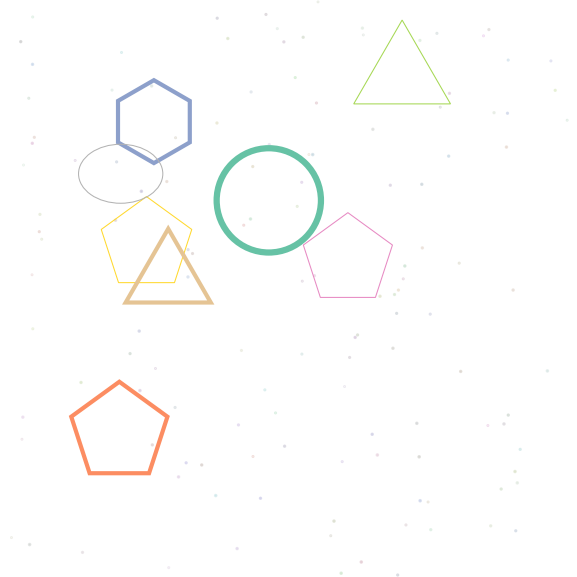[{"shape": "circle", "thickness": 3, "radius": 0.45, "center": [0.465, 0.652]}, {"shape": "pentagon", "thickness": 2, "radius": 0.44, "center": [0.207, 0.251]}, {"shape": "hexagon", "thickness": 2, "radius": 0.36, "center": [0.266, 0.789]}, {"shape": "pentagon", "thickness": 0.5, "radius": 0.41, "center": [0.602, 0.55]}, {"shape": "triangle", "thickness": 0.5, "radius": 0.48, "center": [0.696, 0.868]}, {"shape": "pentagon", "thickness": 0.5, "radius": 0.41, "center": [0.254, 0.576]}, {"shape": "triangle", "thickness": 2, "radius": 0.43, "center": [0.291, 0.518]}, {"shape": "oval", "thickness": 0.5, "radius": 0.36, "center": [0.209, 0.698]}]